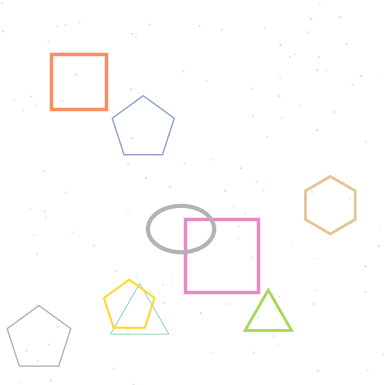[{"shape": "triangle", "thickness": 0.5, "radius": 0.44, "center": [0.363, 0.176]}, {"shape": "square", "thickness": 2.5, "radius": 0.36, "center": [0.204, 0.789]}, {"shape": "pentagon", "thickness": 1, "radius": 0.42, "center": [0.372, 0.667]}, {"shape": "square", "thickness": 2.5, "radius": 0.48, "center": [0.575, 0.336]}, {"shape": "triangle", "thickness": 2, "radius": 0.35, "center": [0.697, 0.177]}, {"shape": "pentagon", "thickness": 1.5, "radius": 0.35, "center": [0.336, 0.205]}, {"shape": "hexagon", "thickness": 2, "radius": 0.37, "center": [0.858, 0.467]}, {"shape": "oval", "thickness": 3, "radius": 0.43, "center": [0.47, 0.405]}, {"shape": "pentagon", "thickness": 1, "radius": 0.43, "center": [0.101, 0.119]}]